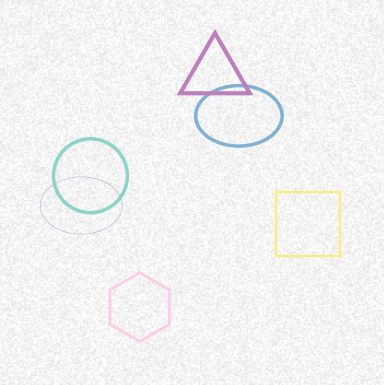[{"shape": "circle", "thickness": 2.5, "radius": 0.48, "center": [0.235, 0.543]}, {"shape": "oval", "thickness": 0.5, "radius": 0.53, "center": [0.211, 0.466]}, {"shape": "oval", "thickness": 2.5, "radius": 0.56, "center": [0.621, 0.699]}, {"shape": "hexagon", "thickness": 2, "radius": 0.45, "center": [0.363, 0.202]}, {"shape": "triangle", "thickness": 3, "radius": 0.52, "center": [0.558, 0.81]}, {"shape": "square", "thickness": 1.5, "radius": 0.42, "center": [0.8, 0.418]}]